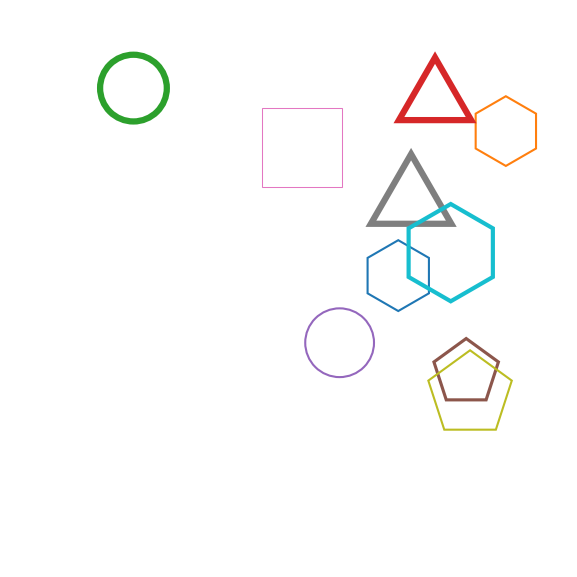[{"shape": "hexagon", "thickness": 1, "radius": 0.31, "center": [0.69, 0.522]}, {"shape": "hexagon", "thickness": 1, "radius": 0.3, "center": [0.876, 0.772]}, {"shape": "circle", "thickness": 3, "radius": 0.29, "center": [0.231, 0.847]}, {"shape": "triangle", "thickness": 3, "radius": 0.36, "center": [0.753, 0.827]}, {"shape": "circle", "thickness": 1, "radius": 0.3, "center": [0.588, 0.406]}, {"shape": "pentagon", "thickness": 1.5, "radius": 0.29, "center": [0.807, 0.354]}, {"shape": "square", "thickness": 0.5, "radius": 0.34, "center": [0.523, 0.744]}, {"shape": "triangle", "thickness": 3, "radius": 0.4, "center": [0.712, 0.652]}, {"shape": "pentagon", "thickness": 1, "radius": 0.38, "center": [0.814, 0.317]}, {"shape": "hexagon", "thickness": 2, "radius": 0.42, "center": [0.781, 0.562]}]